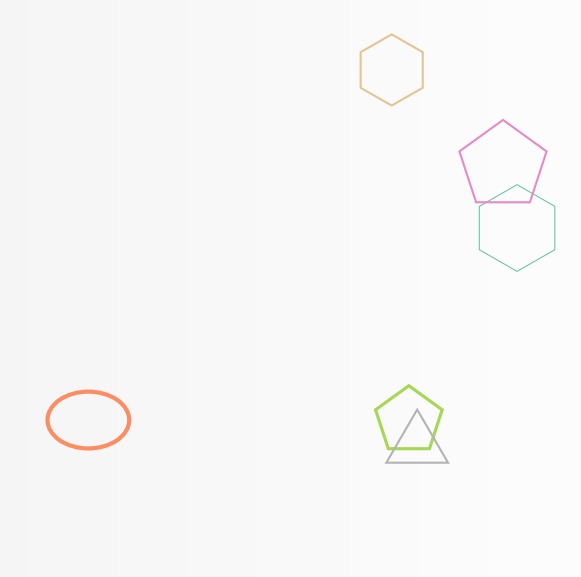[{"shape": "hexagon", "thickness": 0.5, "radius": 0.38, "center": [0.89, 0.604]}, {"shape": "oval", "thickness": 2, "radius": 0.35, "center": [0.152, 0.272]}, {"shape": "pentagon", "thickness": 1, "radius": 0.39, "center": [0.865, 0.713]}, {"shape": "pentagon", "thickness": 1.5, "radius": 0.3, "center": [0.703, 0.271]}, {"shape": "hexagon", "thickness": 1, "radius": 0.31, "center": [0.674, 0.878]}, {"shape": "triangle", "thickness": 1, "radius": 0.31, "center": [0.718, 0.229]}]